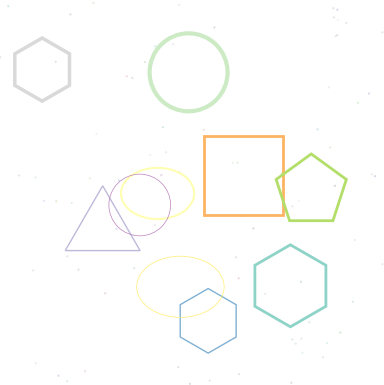[{"shape": "hexagon", "thickness": 2, "radius": 0.53, "center": [0.754, 0.258]}, {"shape": "oval", "thickness": 1.5, "radius": 0.48, "center": [0.409, 0.497]}, {"shape": "triangle", "thickness": 1, "radius": 0.56, "center": [0.267, 0.405]}, {"shape": "hexagon", "thickness": 1, "radius": 0.42, "center": [0.541, 0.167]}, {"shape": "square", "thickness": 2, "radius": 0.51, "center": [0.633, 0.545]}, {"shape": "pentagon", "thickness": 2, "radius": 0.48, "center": [0.808, 0.504]}, {"shape": "hexagon", "thickness": 2.5, "radius": 0.41, "center": [0.109, 0.819]}, {"shape": "circle", "thickness": 0.5, "radius": 0.4, "center": [0.363, 0.468]}, {"shape": "circle", "thickness": 3, "radius": 0.51, "center": [0.49, 0.812]}, {"shape": "oval", "thickness": 0.5, "radius": 0.57, "center": [0.469, 0.255]}]